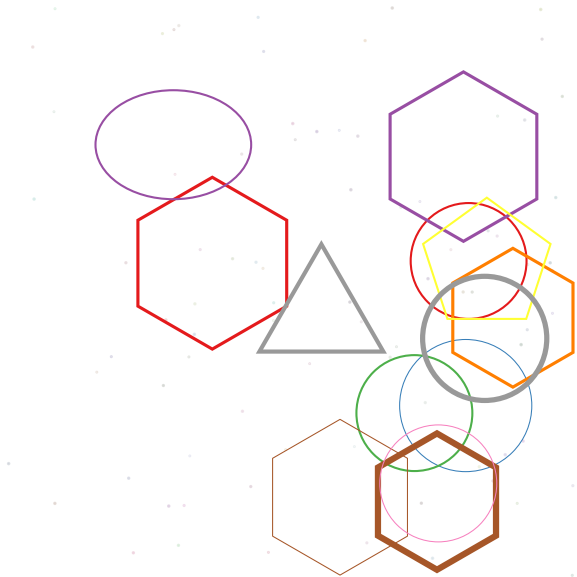[{"shape": "circle", "thickness": 1, "radius": 0.5, "center": [0.811, 0.547]}, {"shape": "hexagon", "thickness": 1.5, "radius": 0.74, "center": [0.368, 0.543]}, {"shape": "circle", "thickness": 0.5, "radius": 0.57, "center": [0.806, 0.297]}, {"shape": "circle", "thickness": 1, "radius": 0.5, "center": [0.718, 0.284]}, {"shape": "oval", "thickness": 1, "radius": 0.67, "center": [0.3, 0.749]}, {"shape": "hexagon", "thickness": 1.5, "radius": 0.73, "center": [0.803, 0.728]}, {"shape": "hexagon", "thickness": 1.5, "radius": 0.6, "center": [0.888, 0.449]}, {"shape": "pentagon", "thickness": 1, "radius": 0.58, "center": [0.843, 0.541]}, {"shape": "hexagon", "thickness": 0.5, "radius": 0.67, "center": [0.589, 0.138]}, {"shape": "hexagon", "thickness": 3, "radius": 0.59, "center": [0.757, 0.131]}, {"shape": "circle", "thickness": 0.5, "radius": 0.51, "center": [0.759, 0.162]}, {"shape": "circle", "thickness": 2.5, "radius": 0.54, "center": [0.839, 0.413]}, {"shape": "triangle", "thickness": 2, "radius": 0.62, "center": [0.556, 0.452]}]